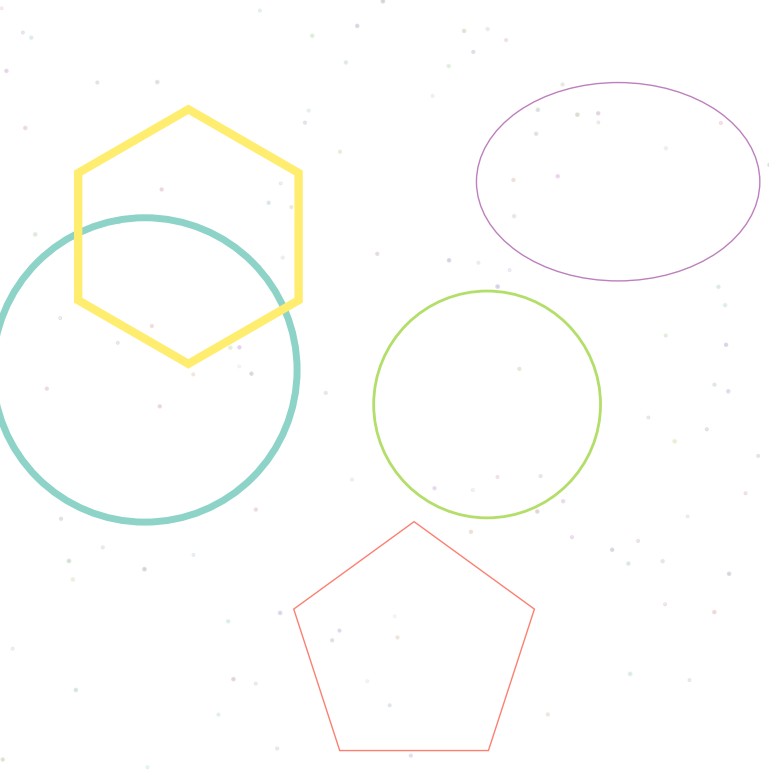[{"shape": "circle", "thickness": 2.5, "radius": 0.99, "center": [0.188, 0.52]}, {"shape": "pentagon", "thickness": 0.5, "radius": 0.82, "center": [0.538, 0.158]}, {"shape": "circle", "thickness": 1, "radius": 0.74, "center": [0.633, 0.475]}, {"shape": "oval", "thickness": 0.5, "radius": 0.92, "center": [0.803, 0.764]}, {"shape": "hexagon", "thickness": 3, "radius": 0.83, "center": [0.245, 0.693]}]